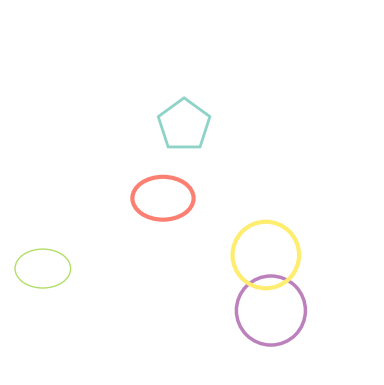[{"shape": "pentagon", "thickness": 2, "radius": 0.35, "center": [0.478, 0.675]}, {"shape": "oval", "thickness": 3, "radius": 0.4, "center": [0.423, 0.485]}, {"shape": "oval", "thickness": 1, "radius": 0.36, "center": [0.111, 0.302]}, {"shape": "circle", "thickness": 2.5, "radius": 0.45, "center": [0.704, 0.193]}, {"shape": "circle", "thickness": 3, "radius": 0.43, "center": [0.69, 0.338]}]